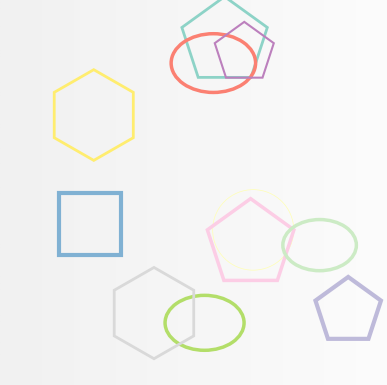[{"shape": "pentagon", "thickness": 2, "radius": 0.58, "center": [0.58, 0.893]}, {"shape": "circle", "thickness": 0.5, "radius": 0.52, "center": [0.653, 0.403]}, {"shape": "pentagon", "thickness": 3, "radius": 0.44, "center": [0.899, 0.192]}, {"shape": "oval", "thickness": 2.5, "radius": 0.54, "center": [0.551, 0.836]}, {"shape": "square", "thickness": 3, "radius": 0.4, "center": [0.232, 0.417]}, {"shape": "oval", "thickness": 2.5, "radius": 0.51, "center": [0.528, 0.162]}, {"shape": "pentagon", "thickness": 2.5, "radius": 0.59, "center": [0.647, 0.367]}, {"shape": "hexagon", "thickness": 2, "radius": 0.59, "center": [0.397, 0.187]}, {"shape": "pentagon", "thickness": 1.5, "radius": 0.4, "center": [0.63, 0.863]}, {"shape": "oval", "thickness": 2.5, "radius": 0.47, "center": [0.825, 0.363]}, {"shape": "hexagon", "thickness": 2, "radius": 0.59, "center": [0.242, 0.701]}]